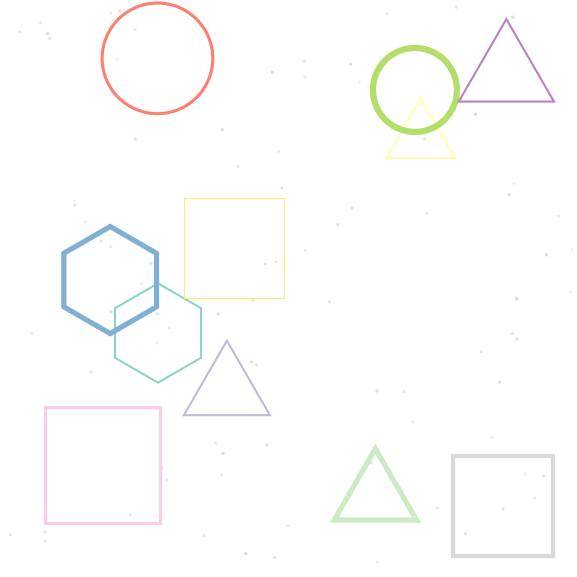[{"shape": "hexagon", "thickness": 1, "radius": 0.43, "center": [0.274, 0.422]}, {"shape": "triangle", "thickness": 1, "radius": 0.35, "center": [0.729, 0.76]}, {"shape": "triangle", "thickness": 1, "radius": 0.43, "center": [0.393, 0.323]}, {"shape": "circle", "thickness": 1.5, "radius": 0.48, "center": [0.273, 0.898]}, {"shape": "hexagon", "thickness": 2.5, "radius": 0.46, "center": [0.191, 0.514]}, {"shape": "circle", "thickness": 3, "radius": 0.36, "center": [0.718, 0.843]}, {"shape": "square", "thickness": 1.5, "radius": 0.5, "center": [0.178, 0.194]}, {"shape": "square", "thickness": 2, "radius": 0.43, "center": [0.871, 0.122]}, {"shape": "triangle", "thickness": 1, "radius": 0.48, "center": [0.877, 0.871]}, {"shape": "triangle", "thickness": 2.5, "radius": 0.41, "center": [0.65, 0.14]}, {"shape": "square", "thickness": 0.5, "radius": 0.43, "center": [0.405, 0.569]}]